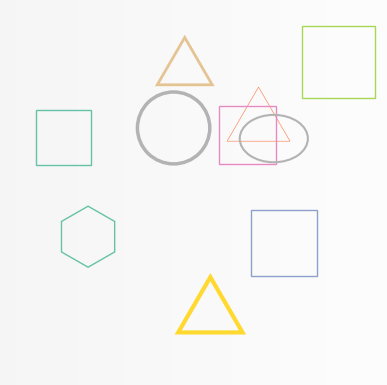[{"shape": "square", "thickness": 1, "radius": 0.36, "center": [0.164, 0.644]}, {"shape": "hexagon", "thickness": 1, "radius": 0.4, "center": [0.227, 0.385]}, {"shape": "triangle", "thickness": 0.5, "radius": 0.47, "center": [0.667, 0.68]}, {"shape": "square", "thickness": 1, "radius": 0.42, "center": [0.733, 0.369]}, {"shape": "square", "thickness": 1, "radius": 0.37, "center": [0.638, 0.649]}, {"shape": "square", "thickness": 1, "radius": 0.47, "center": [0.874, 0.84]}, {"shape": "triangle", "thickness": 3, "radius": 0.48, "center": [0.543, 0.184]}, {"shape": "triangle", "thickness": 2, "radius": 0.41, "center": [0.477, 0.821]}, {"shape": "circle", "thickness": 2.5, "radius": 0.47, "center": [0.448, 0.668]}, {"shape": "oval", "thickness": 1.5, "radius": 0.44, "center": [0.707, 0.64]}]